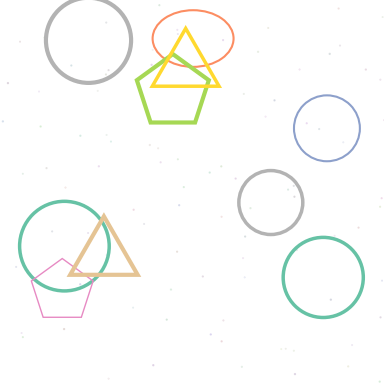[{"shape": "circle", "thickness": 2.5, "radius": 0.52, "center": [0.84, 0.279]}, {"shape": "circle", "thickness": 2.5, "radius": 0.58, "center": [0.167, 0.361]}, {"shape": "oval", "thickness": 1.5, "radius": 0.53, "center": [0.502, 0.9]}, {"shape": "circle", "thickness": 1.5, "radius": 0.43, "center": [0.849, 0.667]}, {"shape": "pentagon", "thickness": 1, "radius": 0.42, "center": [0.162, 0.244]}, {"shape": "pentagon", "thickness": 3, "radius": 0.49, "center": [0.449, 0.761]}, {"shape": "triangle", "thickness": 2.5, "radius": 0.5, "center": [0.482, 0.826]}, {"shape": "triangle", "thickness": 3, "radius": 0.51, "center": [0.27, 0.337]}, {"shape": "circle", "thickness": 3, "radius": 0.55, "center": [0.23, 0.895]}, {"shape": "circle", "thickness": 2.5, "radius": 0.42, "center": [0.703, 0.474]}]